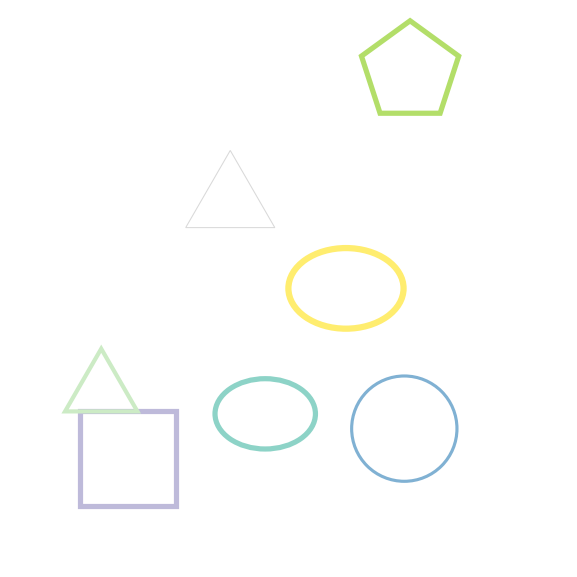[{"shape": "oval", "thickness": 2.5, "radius": 0.43, "center": [0.459, 0.283]}, {"shape": "square", "thickness": 2.5, "radius": 0.41, "center": [0.222, 0.205]}, {"shape": "circle", "thickness": 1.5, "radius": 0.46, "center": [0.7, 0.257]}, {"shape": "pentagon", "thickness": 2.5, "radius": 0.44, "center": [0.71, 0.875]}, {"shape": "triangle", "thickness": 0.5, "radius": 0.45, "center": [0.399, 0.65]}, {"shape": "triangle", "thickness": 2, "radius": 0.36, "center": [0.175, 0.323]}, {"shape": "oval", "thickness": 3, "radius": 0.5, "center": [0.599, 0.5]}]